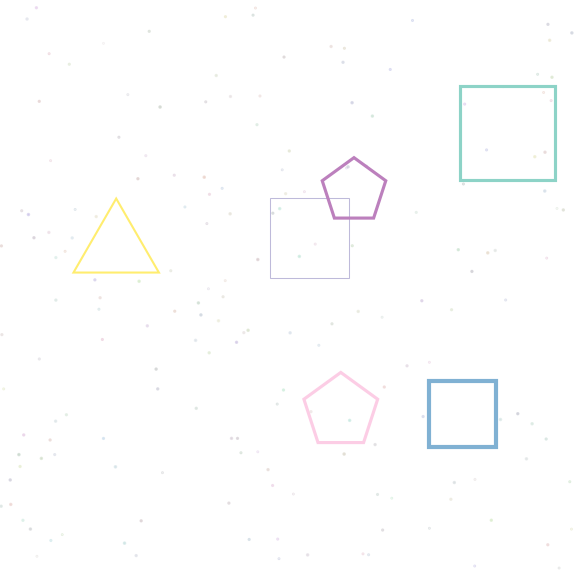[{"shape": "square", "thickness": 1.5, "radius": 0.41, "center": [0.879, 0.769]}, {"shape": "square", "thickness": 0.5, "radius": 0.34, "center": [0.536, 0.587]}, {"shape": "square", "thickness": 2, "radius": 0.29, "center": [0.801, 0.282]}, {"shape": "pentagon", "thickness": 1.5, "radius": 0.34, "center": [0.59, 0.287]}, {"shape": "pentagon", "thickness": 1.5, "radius": 0.29, "center": [0.613, 0.668]}, {"shape": "triangle", "thickness": 1, "radius": 0.43, "center": [0.201, 0.57]}]